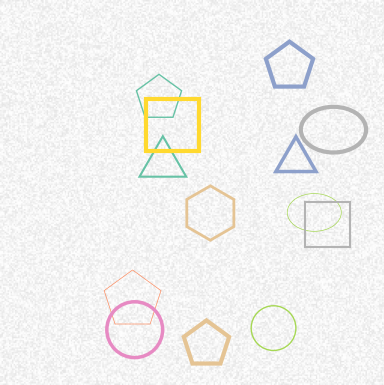[{"shape": "triangle", "thickness": 1.5, "radius": 0.35, "center": [0.423, 0.576]}, {"shape": "pentagon", "thickness": 1, "radius": 0.31, "center": [0.413, 0.745]}, {"shape": "pentagon", "thickness": 0.5, "radius": 0.39, "center": [0.344, 0.221]}, {"shape": "triangle", "thickness": 2.5, "radius": 0.3, "center": [0.769, 0.585]}, {"shape": "pentagon", "thickness": 3, "radius": 0.32, "center": [0.752, 0.827]}, {"shape": "circle", "thickness": 2.5, "radius": 0.36, "center": [0.35, 0.144]}, {"shape": "oval", "thickness": 0.5, "radius": 0.35, "center": [0.816, 0.448]}, {"shape": "circle", "thickness": 1, "radius": 0.29, "center": [0.71, 0.148]}, {"shape": "square", "thickness": 3, "radius": 0.34, "center": [0.448, 0.675]}, {"shape": "pentagon", "thickness": 3, "radius": 0.31, "center": [0.536, 0.106]}, {"shape": "hexagon", "thickness": 2, "radius": 0.35, "center": [0.546, 0.447]}, {"shape": "square", "thickness": 1.5, "radius": 0.29, "center": [0.851, 0.417]}, {"shape": "oval", "thickness": 3, "radius": 0.42, "center": [0.866, 0.663]}]